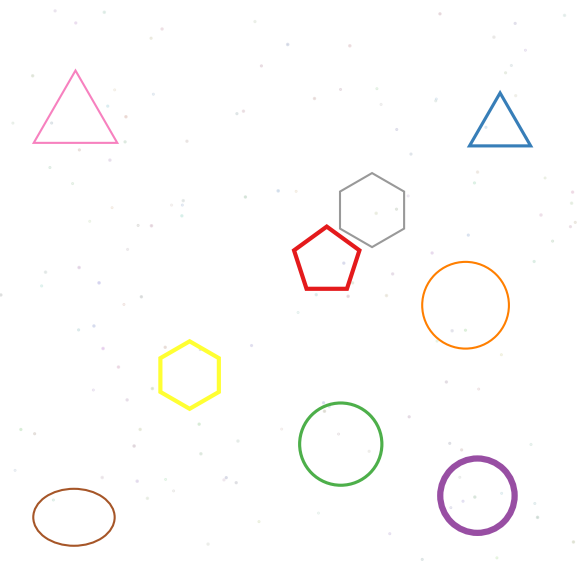[{"shape": "pentagon", "thickness": 2, "radius": 0.3, "center": [0.566, 0.547]}, {"shape": "triangle", "thickness": 1.5, "radius": 0.31, "center": [0.866, 0.777]}, {"shape": "circle", "thickness": 1.5, "radius": 0.36, "center": [0.59, 0.23]}, {"shape": "circle", "thickness": 3, "radius": 0.32, "center": [0.827, 0.141]}, {"shape": "circle", "thickness": 1, "radius": 0.38, "center": [0.806, 0.471]}, {"shape": "hexagon", "thickness": 2, "radius": 0.29, "center": [0.328, 0.35]}, {"shape": "oval", "thickness": 1, "radius": 0.35, "center": [0.128, 0.103]}, {"shape": "triangle", "thickness": 1, "radius": 0.42, "center": [0.131, 0.794]}, {"shape": "hexagon", "thickness": 1, "radius": 0.32, "center": [0.644, 0.635]}]